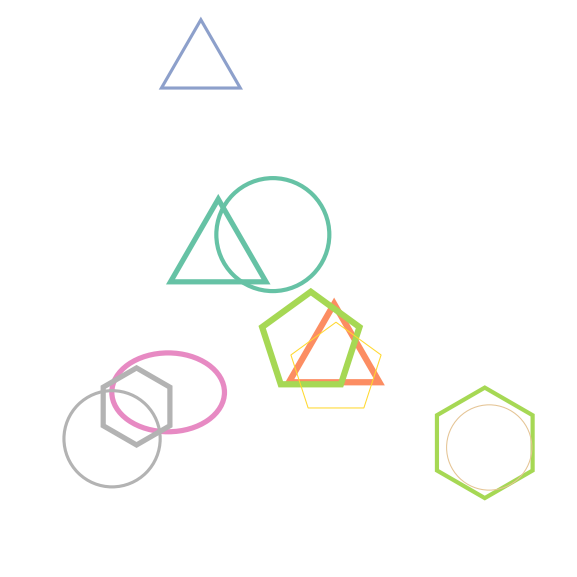[{"shape": "triangle", "thickness": 2.5, "radius": 0.48, "center": [0.378, 0.559]}, {"shape": "circle", "thickness": 2, "radius": 0.49, "center": [0.472, 0.593]}, {"shape": "triangle", "thickness": 3, "radius": 0.45, "center": [0.579, 0.382]}, {"shape": "triangle", "thickness": 1.5, "radius": 0.39, "center": [0.348, 0.886]}, {"shape": "oval", "thickness": 2.5, "radius": 0.49, "center": [0.291, 0.32]}, {"shape": "pentagon", "thickness": 3, "radius": 0.44, "center": [0.538, 0.405]}, {"shape": "hexagon", "thickness": 2, "radius": 0.48, "center": [0.839, 0.232]}, {"shape": "pentagon", "thickness": 0.5, "radius": 0.41, "center": [0.582, 0.359]}, {"shape": "circle", "thickness": 0.5, "radius": 0.37, "center": [0.847, 0.224]}, {"shape": "circle", "thickness": 1.5, "radius": 0.42, "center": [0.194, 0.239]}, {"shape": "hexagon", "thickness": 2.5, "radius": 0.33, "center": [0.236, 0.295]}]